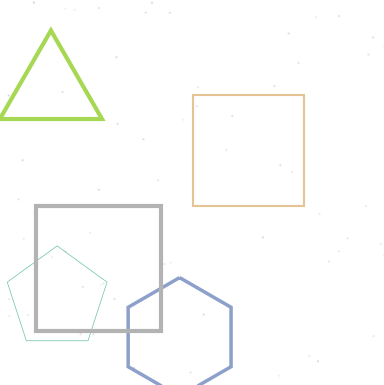[{"shape": "pentagon", "thickness": 0.5, "radius": 0.68, "center": [0.148, 0.225]}, {"shape": "hexagon", "thickness": 2.5, "radius": 0.77, "center": [0.467, 0.125]}, {"shape": "triangle", "thickness": 3, "radius": 0.77, "center": [0.132, 0.768]}, {"shape": "square", "thickness": 1.5, "radius": 0.72, "center": [0.645, 0.609]}, {"shape": "square", "thickness": 3, "radius": 0.82, "center": [0.256, 0.303]}]